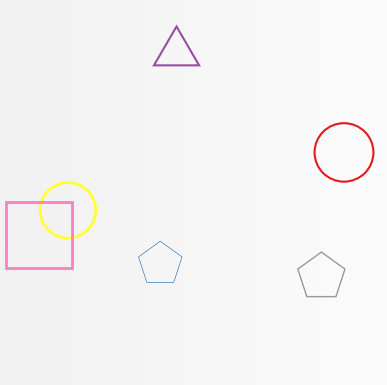[{"shape": "circle", "thickness": 1.5, "radius": 0.38, "center": [0.888, 0.604]}, {"shape": "pentagon", "thickness": 0.5, "radius": 0.3, "center": [0.414, 0.314]}, {"shape": "triangle", "thickness": 1.5, "radius": 0.34, "center": [0.456, 0.864]}, {"shape": "circle", "thickness": 2, "radius": 0.36, "center": [0.175, 0.454]}, {"shape": "square", "thickness": 2, "radius": 0.43, "center": [0.1, 0.391]}, {"shape": "pentagon", "thickness": 1, "radius": 0.32, "center": [0.829, 0.281]}]